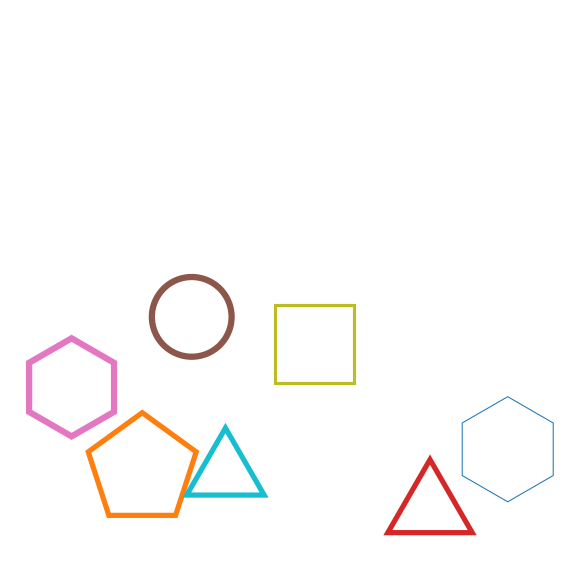[{"shape": "hexagon", "thickness": 0.5, "radius": 0.45, "center": [0.879, 0.221]}, {"shape": "pentagon", "thickness": 2.5, "radius": 0.49, "center": [0.246, 0.186]}, {"shape": "triangle", "thickness": 2.5, "radius": 0.42, "center": [0.745, 0.119]}, {"shape": "circle", "thickness": 3, "radius": 0.35, "center": [0.332, 0.45]}, {"shape": "hexagon", "thickness": 3, "radius": 0.42, "center": [0.124, 0.328]}, {"shape": "square", "thickness": 1.5, "radius": 0.34, "center": [0.545, 0.403]}, {"shape": "triangle", "thickness": 2.5, "radius": 0.39, "center": [0.39, 0.181]}]